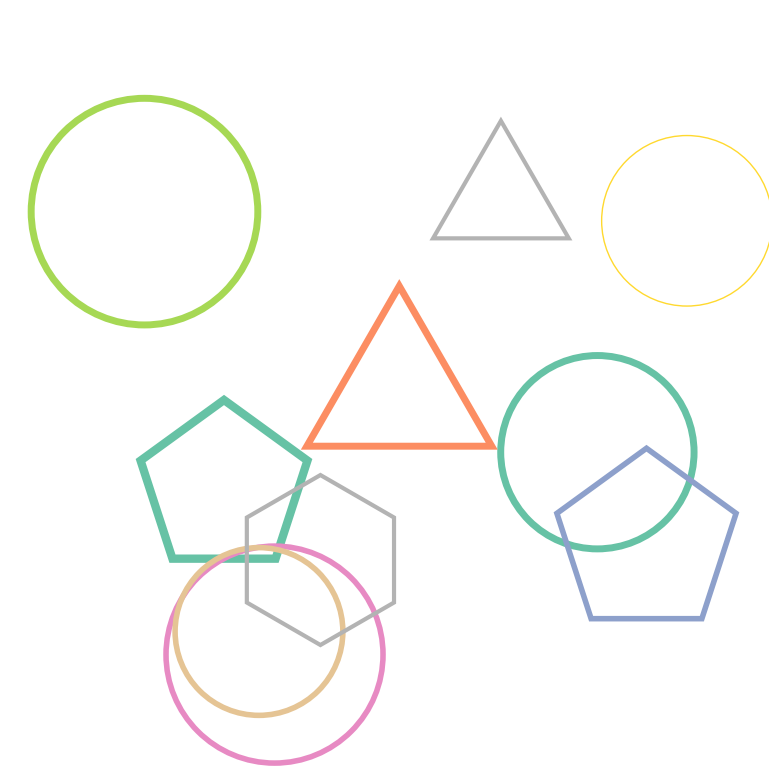[{"shape": "circle", "thickness": 2.5, "radius": 0.63, "center": [0.776, 0.413]}, {"shape": "pentagon", "thickness": 3, "radius": 0.57, "center": [0.291, 0.367]}, {"shape": "triangle", "thickness": 2.5, "radius": 0.69, "center": [0.519, 0.49]}, {"shape": "pentagon", "thickness": 2, "radius": 0.61, "center": [0.84, 0.295]}, {"shape": "circle", "thickness": 2, "radius": 0.7, "center": [0.357, 0.15]}, {"shape": "circle", "thickness": 2.5, "radius": 0.74, "center": [0.188, 0.725]}, {"shape": "circle", "thickness": 0.5, "radius": 0.55, "center": [0.892, 0.713]}, {"shape": "circle", "thickness": 2, "radius": 0.54, "center": [0.336, 0.18]}, {"shape": "triangle", "thickness": 1.5, "radius": 0.51, "center": [0.651, 0.741]}, {"shape": "hexagon", "thickness": 1.5, "radius": 0.55, "center": [0.416, 0.273]}]